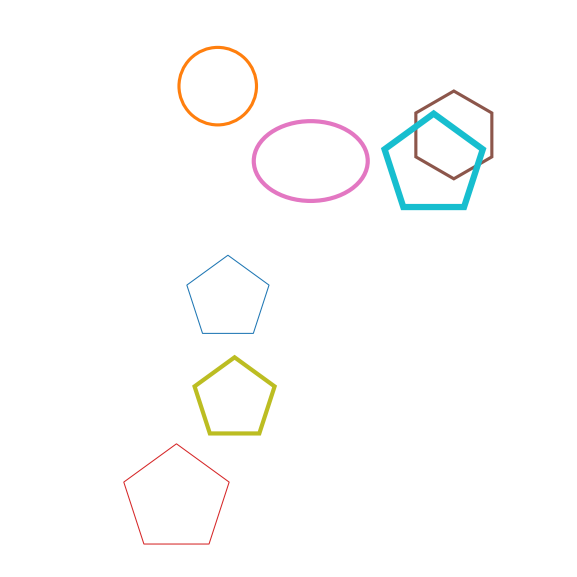[{"shape": "pentagon", "thickness": 0.5, "radius": 0.37, "center": [0.395, 0.482]}, {"shape": "circle", "thickness": 1.5, "radius": 0.34, "center": [0.377, 0.85]}, {"shape": "pentagon", "thickness": 0.5, "radius": 0.48, "center": [0.306, 0.135]}, {"shape": "hexagon", "thickness": 1.5, "radius": 0.38, "center": [0.786, 0.766]}, {"shape": "oval", "thickness": 2, "radius": 0.49, "center": [0.538, 0.72]}, {"shape": "pentagon", "thickness": 2, "radius": 0.36, "center": [0.406, 0.308]}, {"shape": "pentagon", "thickness": 3, "radius": 0.45, "center": [0.751, 0.713]}]